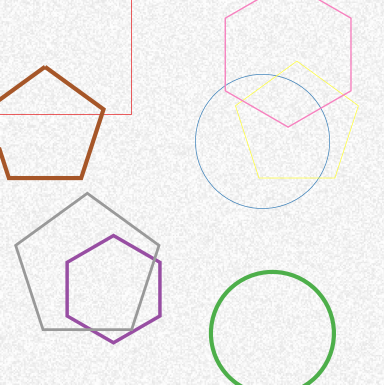[{"shape": "square", "thickness": 0.5, "radius": 0.95, "center": [0.149, 0.894]}, {"shape": "circle", "thickness": 0.5, "radius": 0.87, "center": [0.682, 0.633]}, {"shape": "circle", "thickness": 3, "radius": 0.8, "center": [0.708, 0.134]}, {"shape": "hexagon", "thickness": 2.5, "radius": 0.7, "center": [0.295, 0.249]}, {"shape": "pentagon", "thickness": 0.5, "radius": 0.84, "center": [0.771, 0.673]}, {"shape": "pentagon", "thickness": 3, "radius": 0.8, "center": [0.117, 0.667]}, {"shape": "hexagon", "thickness": 1, "radius": 0.94, "center": [0.748, 0.858]}, {"shape": "pentagon", "thickness": 2, "radius": 0.98, "center": [0.227, 0.302]}]